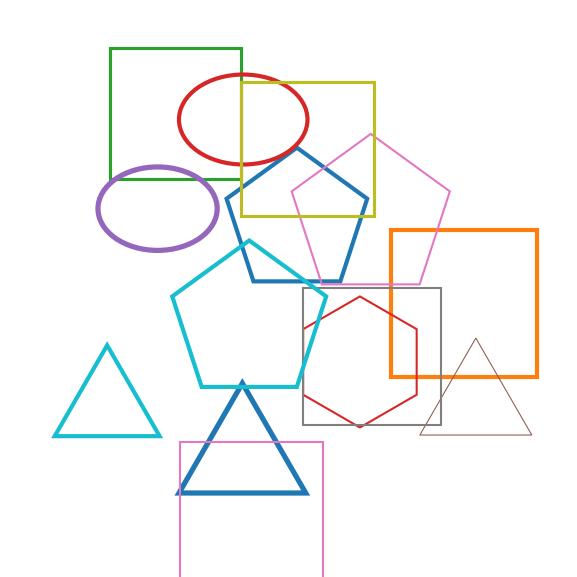[{"shape": "pentagon", "thickness": 2, "radius": 0.64, "center": [0.514, 0.615]}, {"shape": "triangle", "thickness": 2.5, "radius": 0.63, "center": [0.42, 0.209]}, {"shape": "square", "thickness": 2, "radius": 0.63, "center": [0.803, 0.474]}, {"shape": "square", "thickness": 1.5, "radius": 0.57, "center": [0.304, 0.802]}, {"shape": "oval", "thickness": 2, "radius": 0.56, "center": [0.421, 0.792]}, {"shape": "hexagon", "thickness": 1, "radius": 0.57, "center": [0.623, 0.372]}, {"shape": "oval", "thickness": 2.5, "radius": 0.52, "center": [0.273, 0.638]}, {"shape": "triangle", "thickness": 0.5, "radius": 0.56, "center": [0.824, 0.302]}, {"shape": "pentagon", "thickness": 1, "radius": 0.72, "center": [0.642, 0.623]}, {"shape": "square", "thickness": 1, "radius": 0.62, "center": [0.435, 0.109]}, {"shape": "square", "thickness": 1, "radius": 0.6, "center": [0.643, 0.382]}, {"shape": "square", "thickness": 1.5, "radius": 0.58, "center": [0.533, 0.741]}, {"shape": "pentagon", "thickness": 2, "radius": 0.7, "center": [0.432, 0.443]}, {"shape": "triangle", "thickness": 2, "radius": 0.52, "center": [0.186, 0.296]}]